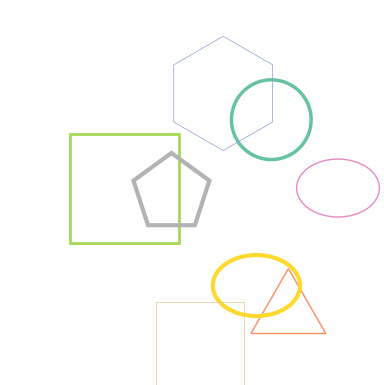[{"shape": "circle", "thickness": 2.5, "radius": 0.52, "center": [0.705, 0.689]}, {"shape": "triangle", "thickness": 1, "radius": 0.56, "center": [0.749, 0.19]}, {"shape": "hexagon", "thickness": 0.5, "radius": 0.74, "center": [0.58, 0.757]}, {"shape": "oval", "thickness": 1, "radius": 0.54, "center": [0.878, 0.512]}, {"shape": "square", "thickness": 2, "radius": 0.71, "center": [0.323, 0.51]}, {"shape": "oval", "thickness": 3, "radius": 0.57, "center": [0.666, 0.258]}, {"shape": "square", "thickness": 0.5, "radius": 0.57, "center": [0.52, 0.102]}, {"shape": "pentagon", "thickness": 3, "radius": 0.52, "center": [0.445, 0.499]}]